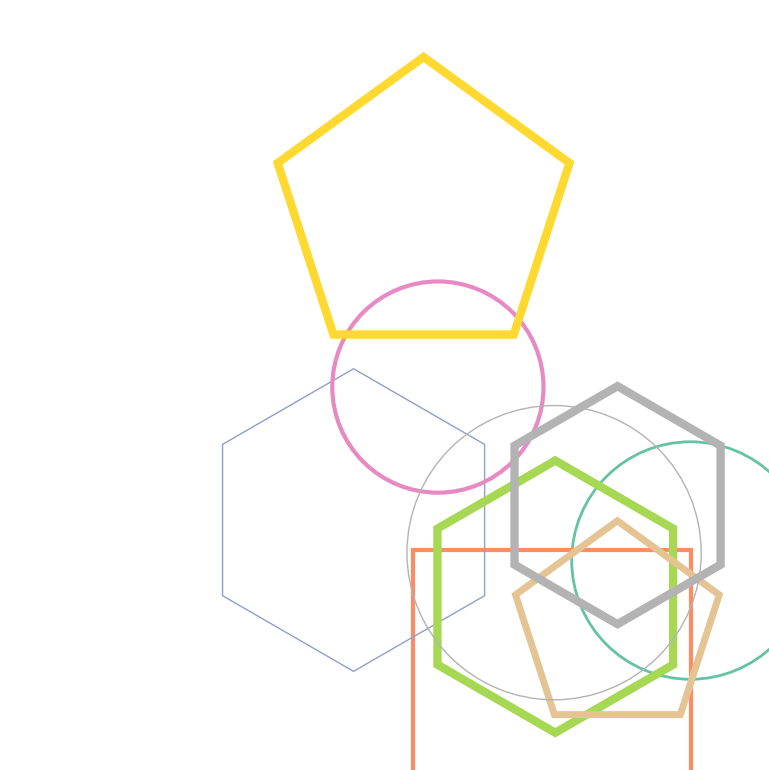[{"shape": "circle", "thickness": 1, "radius": 0.77, "center": [0.897, 0.272]}, {"shape": "square", "thickness": 1.5, "radius": 0.9, "center": [0.717, 0.105]}, {"shape": "hexagon", "thickness": 0.5, "radius": 0.98, "center": [0.459, 0.325]}, {"shape": "circle", "thickness": 1.5, "radius": 0.69, "center": [0.569, 0.497]}, {"shape": "hexagon", "thickness": 3, "radius": 0.88, "center": [0.721, 0.225]}, {"shape": "pentagon", "thickness": 3, "radius": 1.0, "center": [0.55, 0.727]}, {"shape": "pentagon", "thickness": 2.5, "radius": 0.7, "center": [0.802, 0.185]}, {"shape": "hexagon", "thickness": 3, "radius": 0.77, "center": [0.802, 0.344]}, {"shape": "circle", "thickness": 0.5, "radius": 0.96, "center": [0.72, 0.282]}]